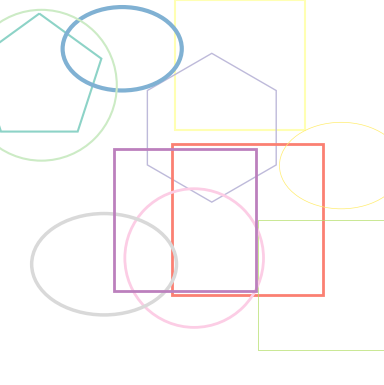[{"shape": "pentagon", "thickness": 1.5, "radius": 0.85, "center": [0.102, 0.795]}, {"shape": "square", "thickness": 1.5, "radius": 0.85, "center": [0.624, 0.831]}, {"shape": "hexagon", "thickness": 1, "radius": 0.97, "center": [0.55, 0.668]}, {"shape": "square", "thickness": 2, "radius": 0.98, "center": [0.642, 0.43]}, {"shape": "oval", "thickness": 3, "radius": 0.77, "center": [0.317, 0.873]}, {"shape": "square", "thickness": 0.5, "radius": 0.84, "center": [0.838, 0.26]}, {"shape": "circle", "thickness": 2, "radius": 0.9, "center": [0.504, 0.33]}, {"shape": "oval", "thickness": 2.5, "radius": 0.94, "center": [0.27, 0.314]}, {"shape": "square", "thickness": 2, "radius": 0.92, "center": [0.481, 0.429]}, {"shape": "circle", "thickness": 1.5, "radius": 0.98, "center": [0.107, 0.779]}, {"shape": "oval", "thickness": 0.5, "radius": 0.8, "center": [0.886, 0.57]}]